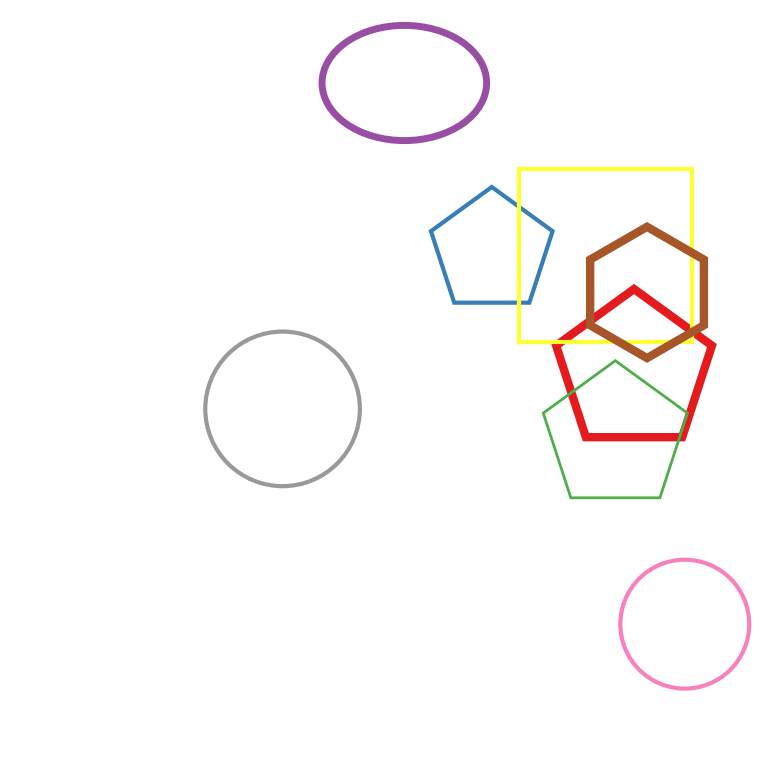[{"shape": "pentagon", "thickness": 3, "radius": 0.53, "center": [0.823, 0.518]}, {"shape": "pentagon", "thickness": 1.5, "radius": 0.42, "center": [0.639, 0.674]}, {"shape": "pentagon", "thickness": 1, "radius": 0.49, "center": [0.799, 0.433]}, {"shape": "oval", "thickness": 2.5, "radius": 0.53, "center": [0.525, 0.892]}, {"shape": "square", "thickness": 1.5, "radius": 0.56, "center": [0.786, 0.669]}, {"shape": "hexagon", "thickness": 3, "radius": 0.43, "center": [0.84, 0.62]}, {"shape": "circle", "thickness": 1.5, "radius": 0.42, "center": [0.889, 0.189]}, {"shape": "circle", "thickness": 1.5, "radius": 0.5, "center": [0.367, 0.469]}]